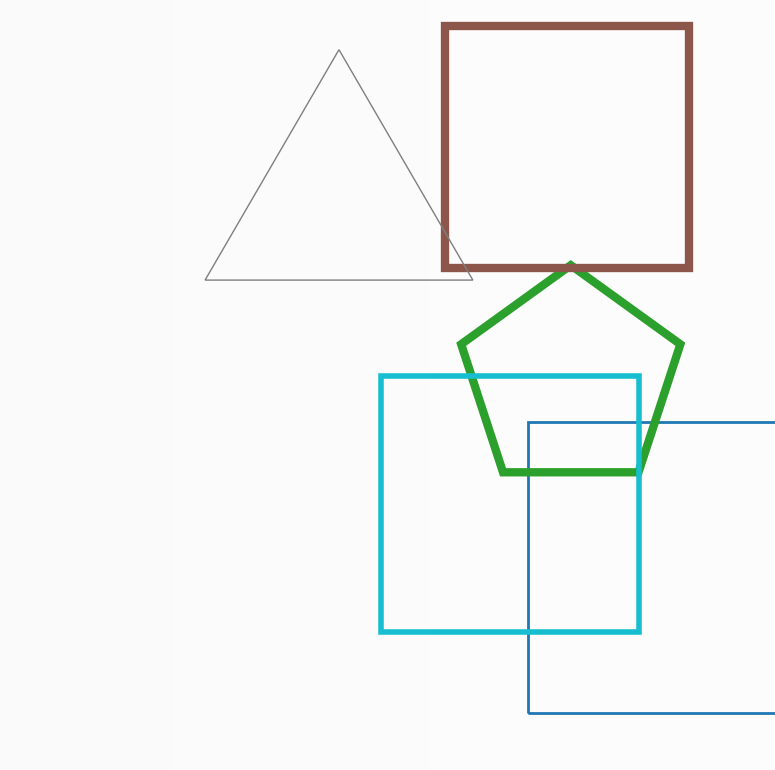[{"shape": "square", "thickness": 1, "radius": 0.95, "center": [0.871, 0.263]}, {"shape": "pentagon", "thickness": 3, "radius": 0.74, "center": [0.736, 0.507]}, {"shape": "square", "thickness": 3, "radius": 0.79, "center": [0.732, 0.809]}, {"shape": "triangle", "thickness": 0.5, "radius": 1.0, "center": [0.437, 0.736]}, {"shape": "square", "thickness": 2, "radius": 0.83, "center": [0.658, 0.345]}]